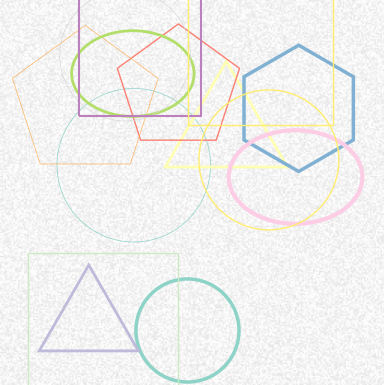[{"shape": "circle", "thickness": 0.5, "radius": 1.0, "center": [0.347, 0.571]}, {"shape": "circle", "thickness": 2.5, "radius": 0.67, "center": [0.487, 0.142]}, {"shape": "triangle", "thickness": 2, "radius": 0.92, "center": [0.588, 0.658]}, {"shape": "triangle", "thickness": 2, "radius": 0.74, "center": [0.231, 0.163]}, {"shape": "pentagon", "thickness": 1, "radius": 0.83, "center": [0.463, 0.771]}, {"shape": "hexagon", "thickness": 2.5, "radius": 0.82, "center": [0.776, 0.719]}, {"shape": "pentagon", "thickness": 0.5, "radius": 1.0, "center": [0.221, 0.735]}, {"shape": "oval", "thickness": 2, "radius": 0.8, "center": [0.345, 0.809]}, {"shape": "oval", "thickness": 3, "radius": 0.87, "center": [0.768, 0.54]}, {"shape": "circle", "thickness": 0.5, "radius": 0.85, "center": [0.325, 0.856]}, {"shape": "square", "thickness": 1.5, "radius": 0.79, "center": [0.363, 0.857]}, {"shape": "square", "thickness": 1, "radius": 0.98, "center": [0.268, 0.147]}, {"shape": "circle", "thickness": 1, "radius": 0.91, "center": [0.698, 0.585]}, {"shape": "square", "thickness": 1, "radius": 0.95, "center": [0.677, 0.865]}]